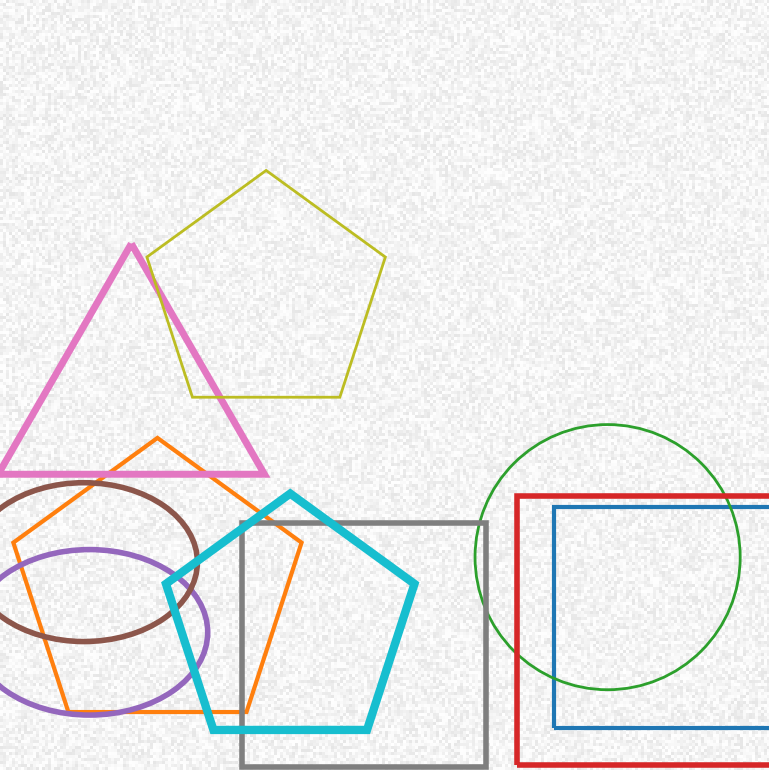[{"shape": "square", "thickness": 1.5, "radius": 0.72, "center": [0.862, 0.198]}, {"shape": "pentagon", "thickness": 1.5, "radius": 0.98, "center": [0.204, 0.234]}, {"shape": "circle", "thickness": 1, "radius": 0.86, "center": [0.789, 0.276]}, {"shape": "square", "thickness": 2, "radius": 0.88, "center": [0.847, 0.181]}, {"shape": "oval", "thickness": 2, "radius": 0.77, "center": [0.116, 0.179]}, {"shape": "oval", "thickness": 2, "radius": 0.74, "center": [0.109, 0.27]}, {"shape": "triangle", "thickness": 2.5, "radius": 1.0, "center": [0.171, 0.484]}, {"shape": "square", "thickness": 2, "radius": 0.79, "center": [0.473, 0.162]}, {"shape": "pentagon", "thickness": 1, "radius": 0.81, "center": [0.346, 0.616]}, {"shape": "pentagon", "thickness": 3, "radius": 0.85, "center": [0.377, 0.189]}]